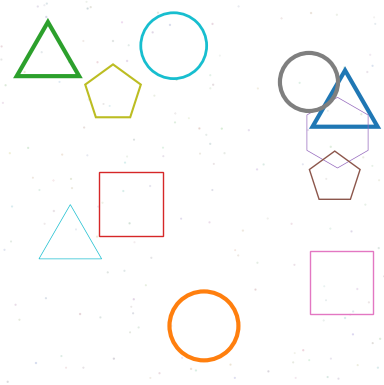[{"shape": "triangle", "thickness": 3, "radius": 0.49, "center": [0.896, 0.72]}, {"shape": "circle", "thickness": 3, "radius": 0.45, "center": [0.53, 0.154]}, {"shape": "triangle", "thickness": 3, "radius": 0.47, "center": [0.124, 0.849]}, {"shape": "square", "thickness": 1, "radius": 0.41, "center": [0.34, 0.47]}, {"shape": "hexagon", "thickness": 0.5, "radius": 0.46, "center": [0.877, 0.655]}, {"shape": "pentagon", "thickness": 1, "radius": 0.35, "center": [0.869, 0.538]}, {"shape": "square", "thickness": 1, "radius": 0.41, "center": [0.887, 0.266]}, {"shape": "circle", "thickness": 3, "radius": 0.38, "center": [0.803, 0.787]}, {"shape": "pentagon", "thickness": 1.5, "radius": 0.38, "center": [0.294, 0.757]}, {"shape": "circle", "thickness": 2, "radius": 0.43, "center": [0.451, 0.881]}, {"shape": "triangle", "thickness": 0.5, "radius": 0.47, "center": [0.183, 0.375]}]